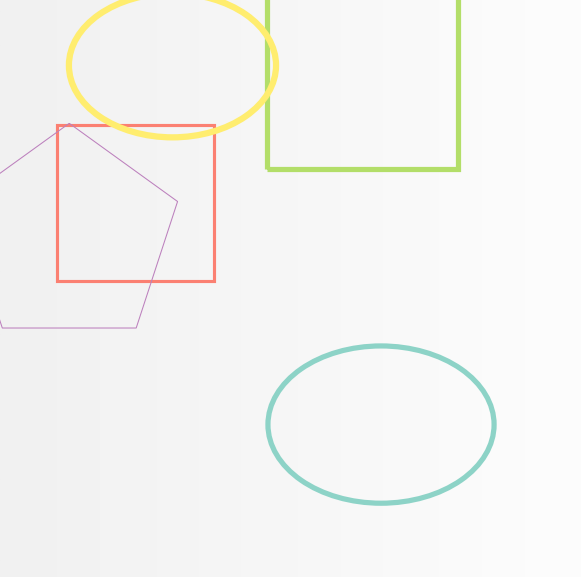[{"shape": "oval", "thickness": 2.5, "radius": 0.97, "center": [0.656, 0.264]}, {"shape": "square", "thickness": 1.5, "radius": 0.68, "center": [0.233, 0.648]}, {"shape": "square", "thickness": 2.5, "radius": 0.82, "center": [0.624, 0.871]}, {"shape": "pentagon", "thickness": 0.5, "radius": 0.98, "center": [0.119, 0.59]}, {"shape": "oval", "thickness": 3, "radius": 0.89, "center": [0.297, 0.886]}]